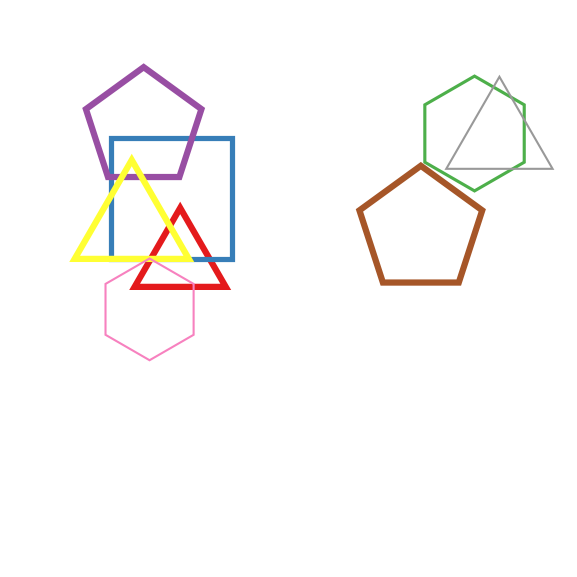[{"shape": "triangle", "thickness": 3, "radius": 0.46, "center": [0.312, 0.548]}, {"shape": "square", "thickness": 2.5, "radius": 0.52, "center": [0.296, 0.655]}, {"shape": "hexagon", "thickness": 1.5, "radius": 0.5, "center": [0.822, 0.768]}, {"shape": "pentagon", "thickness": 3, "radius": 0.53, "center": [0.249, 0.778]}, {"shape": "triangle", "thickness": 3, "radius": 0.57, "center": [0.228, 0.608]}, {"shape": "pentagon", "thickness": 3, "radius": 0.56, "center": [0.729, 0.6]}, {"shape": "hexagon", "thickness": 1, "radius": 0.44, "center": [0.259, 0.463]}, {"shape": "triangle", "thickness": 1, "radius": 0.53, "center": [0.865, 0.76]}]